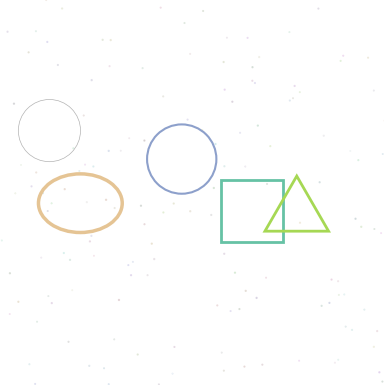[{"shape": "square", "thickness": 2, "radius": 0.4, "center": [0.654, 0.451]}, {"shape": "circle", "thickness": 1.5, "radius": 0.45, "center": [0.472, 0.587]}, {"shape": "triangle", "thickness": 2, "radius": 0.48, "center": [0.771, 0.447]}, {"shape": "oval", "thickness": 2.5, "radius": 0.54, "center": [0.209, 0.472]}, {"shape": "circle", "thickness": 0.5, "radius": 0.4, "center": [0.128, 0.661]}]